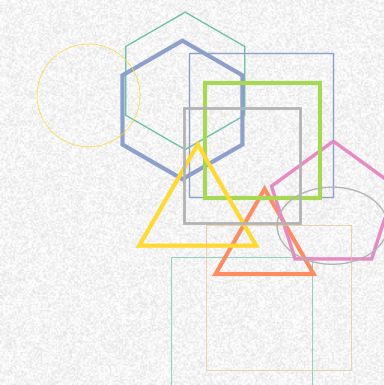[{"shape": "hexagon", "thickness": 1, "radius": 0.89, "center": [0.481, 0.79]}, {"shape": "square", "thickness": 0.5, "radius": 0.91, "center": [0.628, 0.15]}, {"shape": "triangle", "thickness": 3, "radius": 0.74, "center": [0.687, 0.362]}, {"shape": "square", "thickness": 1, "radius": 0.93, "center": [0.678, 0.676]}, {"shape": "hexagon", "thickness": 3, "radius": 0.9, "center": [0.474, 0.714]}, {"shape": "pentagon", "thickness": 2.5, "radius": 0.85, "center": [0.866, 0.464]}, {"shape": "square", "thickness": 3, "radius": 0.75, "center": [0.681, 0.635]}, {"shape": "triangle", "thickness": 3, "radius": 0.88, "center": [0.514, 0.45]}, {"shape": "circle", "thickness": 0.5, "radius": 0.67, "center": [0.23, 0.752]}, {"shape": "square", "thickness": 0.5, "radius": 0.94, "center": [0.725, 0.227]}, {"shape": "square", "thickness": 2, "radius": 0.75, "center": [0.628, 0.57]}, {"shape": "oval", "thickness": 1, "radius": 0.72, "center": [0.863, 0.414]}]